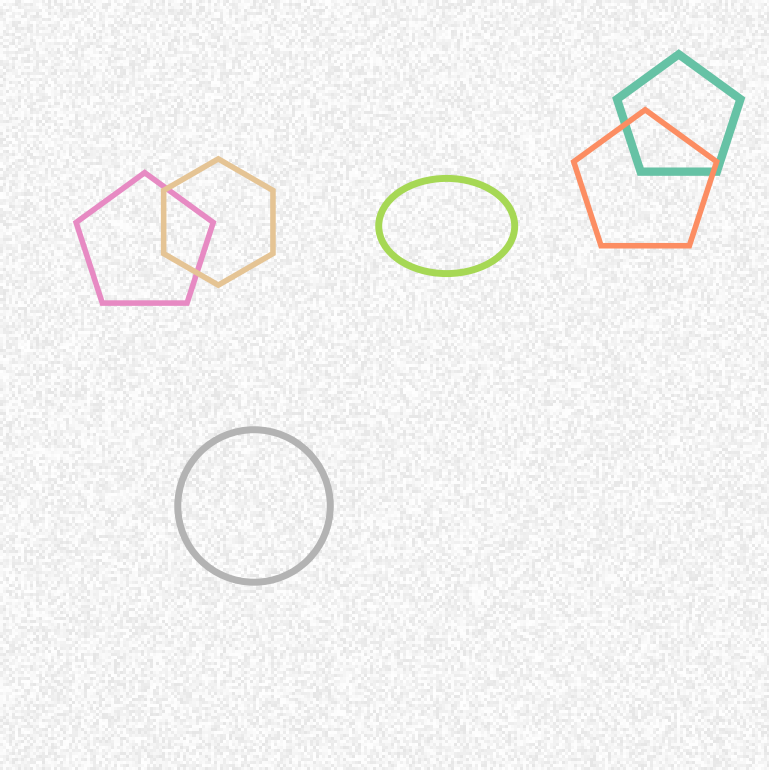[{"shape": "pentagon", "thickness": 3, "radius": 0.42, "center": [0.881, 0.845]}, {"shape": "pentagon", "thickness": 2, "radius": 0.49, "center": [0.838, 0.76]}, {"shape": "pentagon", "thickness": 2, "radius": 0.47, "center": [0.188, 0.682]}, {"shape": "oval", "thickness": 2.5, "radius": 0.44, "center": [0.58, 0.706]}, {"shape": "hexagon", "thickness": 2, "radius": 0.41, "center": [0.284, 0.712]}, {"shape": "circle", "thickness": 2.5, "radius": 0.5, "center": [0.33, 0.343]}]